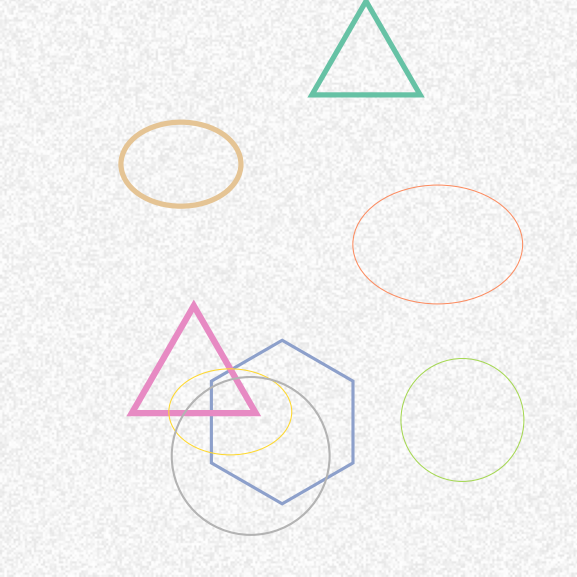[{"shape": "triangle", "thickness": 2.5, "radius": 0.54, "center": [0.634, 0.889]}, {"shape": "oval", "thickness": 0.5, "radius": 0.74, "center": [0.758, 0.576]}, {"shape": "hexagon", "thickness": 1.5, "radius": 0.71, "center": [0.489, 0.268]}, {"shape": "triangle", "thickness": 3, "radius": 0.62, "center": [0.336, 0.346]}, {"shape": "circle", "thickness": 0.5, "radius": 0.53, "center": [0.801, 0.272]}, {"shape": "oval", "thickness": 0.5, "radius": 0.53, "center": [0.399, 0.286]}, {"shape": "oval", "thickness": 2.5, "radius": 0.52, "center": [0.313, 0.715]}, {"shape": "circle", "thickness": 1, "radius": 0.68, "center": [0.434, 0.21]}]